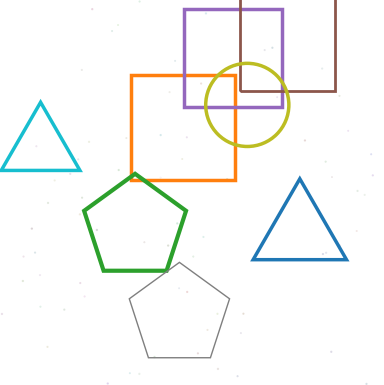[{"shape": "triangle", "thickness": 2.5, "radius": 0.7, "center": [0.779, 0.396]}, {"shape": "square", "thickness": 2.5, "radius": 0.68, "center": [0.475, 0.669]}, {"shape": "pentagon", "thickness": 3, "radius": 0.7, "center": [0.351, 0.409]}, {"shape": "square", "thickness": 2.5, "radius": 0.64, "center": [0.606, 0.849]}, {"shape": "square", "thickness": 2, "radius": 0.62, "center": [0.746, 0.887]}, {"shape": "pentagon", "thickness": 1, "radius": 0.68, "center": [0.466, 0.182]}, {"shape": "circle", "thickness": 2.5, "radius": 0.54, "center": [0.642, 0.728]}, {"shape": "triangle", "thickness": 2.5, "radius": 0.59, "center": [0.105, 0.616]}]